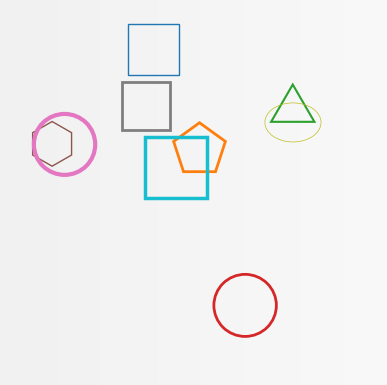[{"shape": "square", "thickness": 1, "radius": 0.33, "center": [0.396, 0.872]}, {"shape": "pentagon", "thickness": 2, "radius": 0.35, "center": [0.515, 0.611]}, {"shape": "triangle", "thickness": 1.5, "radius": 0.32, "center": [0.755, 0.716]}, {"shape": "circle", "thickness": 2, "radius": 0.4, "center": [0.633, 0.207]}, {"shape": "hexagon", "thickness": 1, "radius": 0.29, "center": [0.134, 0.626]}, {"shape": "circle", "thickness": 3, "radius": 0.4, "center": [0.167, 0.625]}, {"shape": "square", "thickness": 2, "radius": 0.31, "center": [0.376, 0.724]}, {"shape": "oval", "thickness": 0.5, "radius": 0.36, "center": [0.756, 0.682]}, {"shape": "square", "thickness": 2.5, "radius": 0.4, "center": [0.453, 0.564]}]